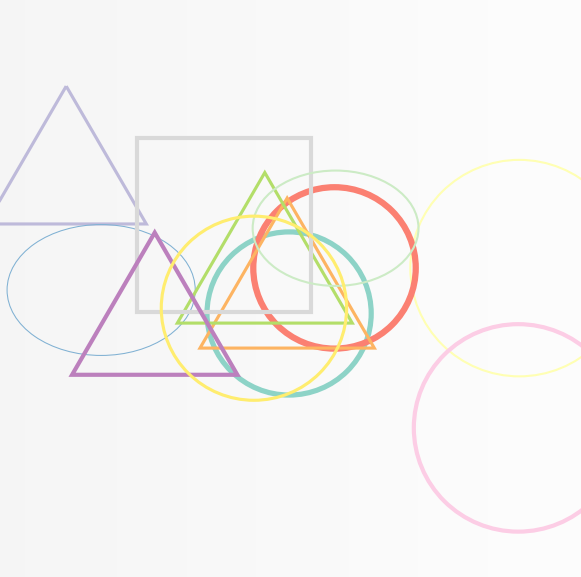[{"shape": "circle", "thickness": 2.5, "radius": 0.71, "center": [0.497, 0.456]}, {"shape": "circle", "thickness": 1, "radius": 0.94, "center": [0.893, 0.535]}, {"shape": "triangle", "thickness": 1.5, "radius": 0.8, "center": [0.114, 0.691]}, {"shape": "circle", "thickness": 3, "radius": 0.7, "center": [0.576, 0.535]}, {"shape": "oval", "thickness": 0.5, "radius": 0.81, "center": [0.174, 0.497]}, {"shape": "triangle", "thickness": 1.5, "radius": 0.87, "center": [0.494, 0.483]}, {"shape": "triangle", "thickness": 1.5, "radius": 0.87, "center": [0.456, 0.527]}, {"shape": "circle", "thickness": 2, "radius": 0.9, "center": [0.892, 0.258]}, {"shape": "square", "thickness": 2, "radius": 0.75, "center": [0.386, 0.609]}, {"shape": "triangle", "thickness": 2, "radius": 0.82, "center": [0.266, 0.432]}, {"shape": "oval", "thickness": 1, "radius": 0.71, "center": [0.577, 0.604]}, {"shape": "circle", "thickness": 1.5, "radius": 0.8, "center": [0.437, 0.465]}]